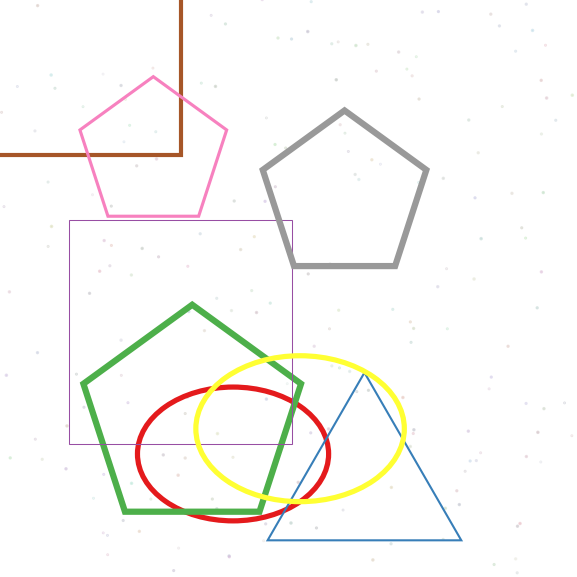[{"shape": "oval", "thickness": 2.5, "radius": 0.83, "center": [0.404, 0.213]}, {"shape": "triangle", "thickness": 1, "radius": 0.97, "center": [0.631, 0.16]}, {"shape": "pentagon", "thickness": 3, "radius": 0.99, "center": [0.333, 0.273]}, {"shape": "square", "thickness": 0.5, "radius": 0.97, "center": [0.312, 0.425]}, {"shape": "oval", "thickness": 2.5, "radius": 0.9, "center": [0.52, 0.257]}, {"shape": "square", "thickness": 2, "radius": 0.79, "center": [0.155, 0.888]}, {"shape": "pentagon", "thickness": 1.5, "radius": 0.67, "center": [0.265, 0.733]}, {"shape": "pentagon", "thickness": 3, "radius": 0.74, "center": [0.597, 0.659]}]